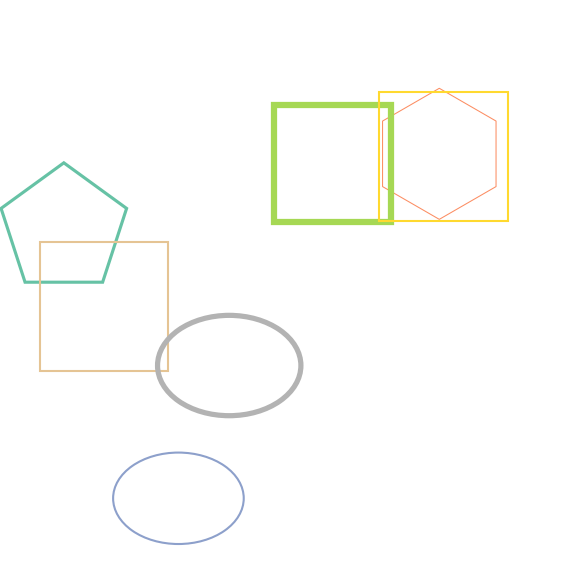[{"shape": "pentagon", "thickness": 1.5, "radius": 0.57, "center": [0.111, 0.603]}, {"shape": "hexagon", "thickness": 0.5, "radius": 0.57, "center": [0.761, 0.733]}, {"shape": "oval", "thickness": 1, "radius": 0.57, "center": [0.309, 0.136]}, {"shape": "square", "thickness": 3, "radius": 0.51, "center": [0.576, 0.716]}, {"shape": "square", "thickness": 1, "radius": 0.56, "center": [0.768, 0.728]}, {"shape": "square", "thickness": 1, "radius": 0.56, "center": [0.18, 0.469]}, {"shape": "oval", "thickness": 2.5, "radius": 0.62, "center": [0.397, 0.366]}]